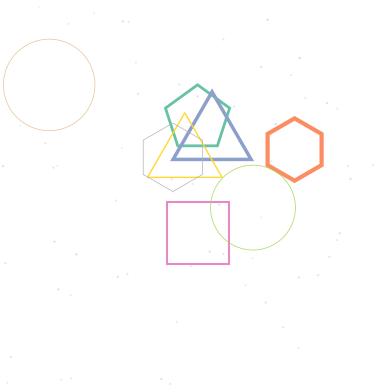[{"shape": "pentagon", "thickness": 2, "radius": 0.44, "center": [0.513, 0.692]}, {"shape": "hexagon", "thickness": 3, "radius": 0.4, "center": [0.765, 0.612]}, {"shape": "triangle", "thickness": 2.5, "radius": 0.59, "center": [0.551, 0.644]}, {"shape": "square", "thickness": 1.5, "radius": 0.4, "center": [0.515, 0.394]}, {"shape": "circle", "thickness": 0.5, "radius": 0.55, "center": [0.657, 0.461]}, {"shape": "triangle", "thickness": 1, "radius": 0.56, "center": [0.48, 0.595]}, {"shape": "circle", "thickness": 0.5, "radius": 0.59, "center": [0.128, 0.779]}, {"shape": "hexagon", "thickness": 0.5, "radius": 0.44, "center": [0.449, 0.591]}]